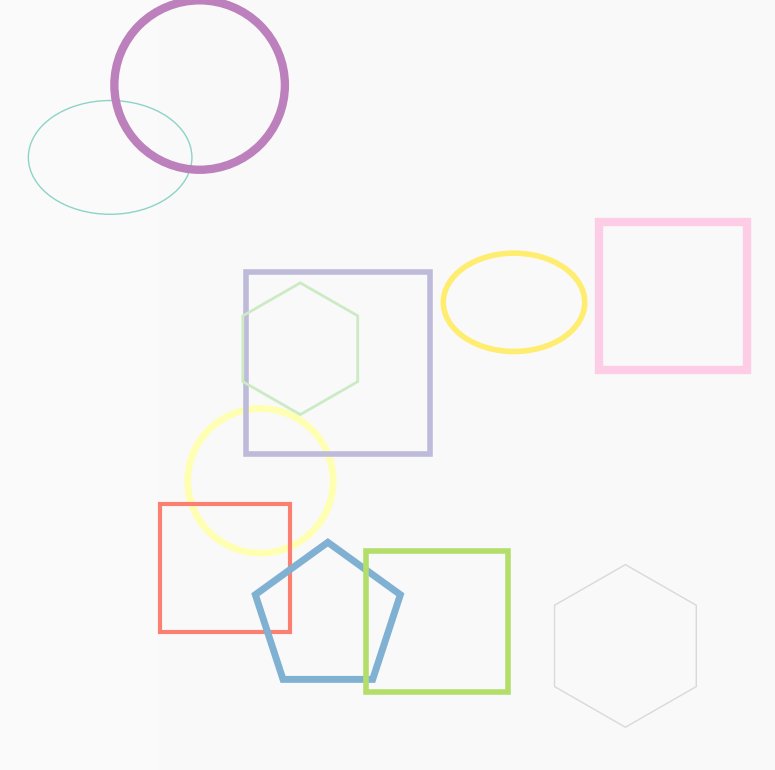[{"shape": "oval", "thickness": 0.5, "radius": 0.53, "center": [0.142, 0.796]}, {"shape": "circle", "thickness": 2.5, "radius": 0.47, "center": [0.336, 0.376]}, {"shape": "square", "thickness": 2, "radius": 0.59, "center": [0.437, 0.529]}, {"shape": "square", "thickness": 1.5, "radius": 0.42, "center": [0.29, 0.262]}, {"shape": "pentagon", "thickness": 2.5, "radius": 0.49, "center": [0.423, 0.197]}, {"shape": "square", "thickness": 2, "radius": 0.46, "center": [0.564, 0.193]}, {"shape": "square", "thickness": 3, "radius": 0.48, "center": [0.868, 0.616]}, {"shape": "hexagon", "thickness": 0.5, "radius": 0.53, "center": [0.807, 0.161]}, {"shape": "circle", "thickness": 3, "radius": 0.55, "center": [0.258, 0.89]}, {"shape": "hexagon", "thickness": 1, "radius": 0.43, "center": [0.387, 0.547]}, {"shape": "oval", "thickness": 2, "radius": 0.46, "center": [0.663, 0.607]}]